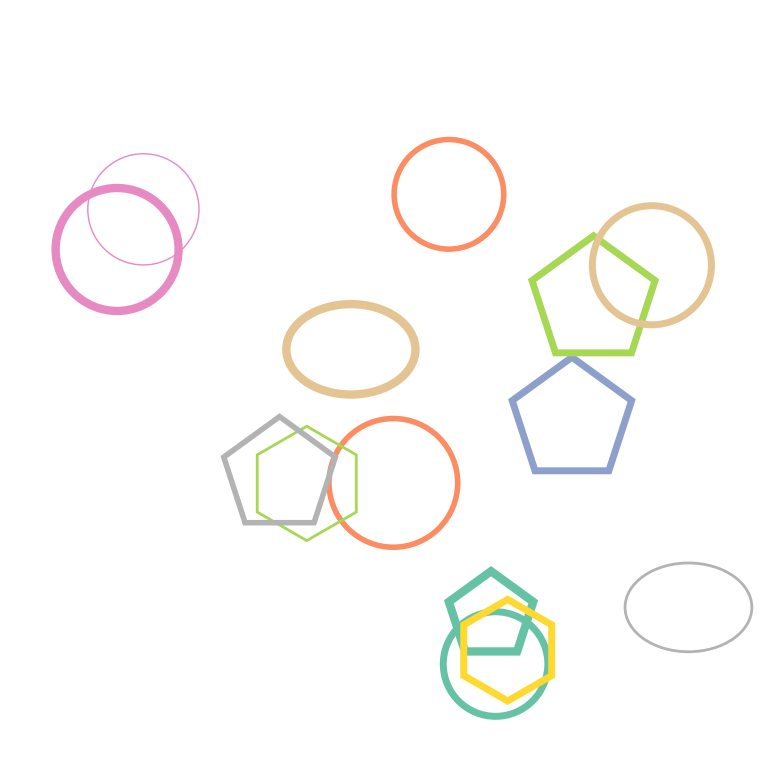[{"shape": "pentagon", "thickness": 3, "radius": 0.29, "center": [0.638, 0.201]}, {"shape": "circle", "thickness": 2.5, "radius": 0.34, "center": [0.644, 0.138]}, {"shape": "circle", "thickness": 2, "radius": 0.36, "center": [0.583, 0.748]}, {"shape": "circle", "thickness": 2, "radius": 0.42, "center": [0.511, 0.373]}, {"shape": "pentagon", "thickness": 2.5, "radius": 0.41, "center": [0.743, 0.455]}, {"shape": "circle", "thickness": 0.5, "radius": 0.36, "center": [0.186, 0.728]}, {"shape": "circle", "thickness": 3, "radius": 0.4, "center": [0.152, 0.676]}, {"shape": "hexagon", "thickness": 1, "radius": 0.37, "center": [0.398, 0.372]}, {"shape": "pentagon", "thickness": 2.5, "radius": 0.42, "center": [0.771, 0.61]}, {"shape": "hexagon", "thickness": 2.5, "radius": 0.33, "center": [0.659, 0.156]}, {"shape": "oval", "thickness": 3, "radius": 0.42, "center": [0.456, 0.546]}, {"shape": "circle", "thickness": 2.5, "radius": 0.39, "center": [0.847, 0.656]}, {"shape": "pentagon", "thickness": 2, "radius": 0.38, "center": [0.363, 0.383]}, {"shape": "oval", "thickness": 1, "radius": 0.41, "center": [0.894, 0.211]}]